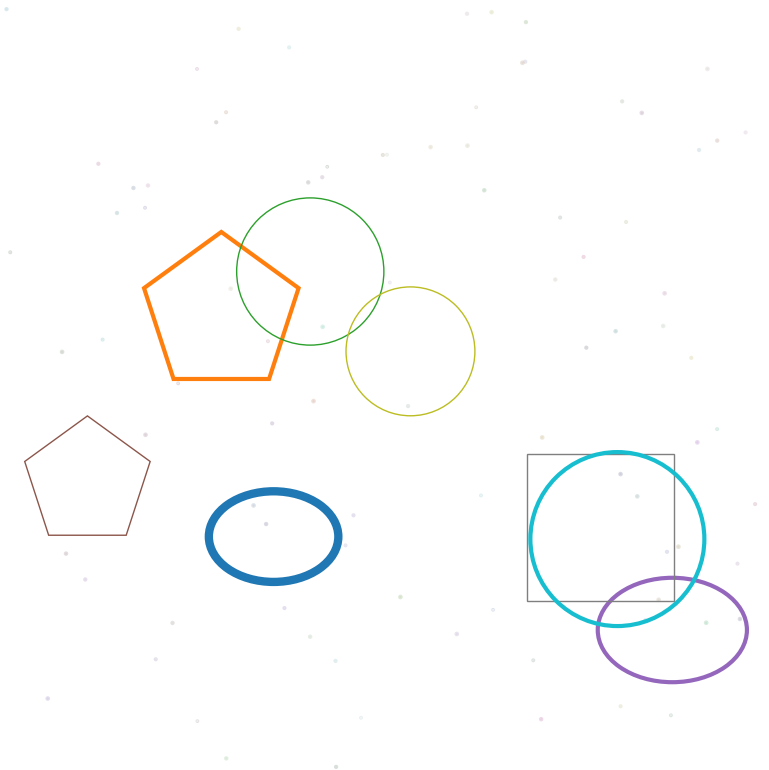[{"shape": "oval", "thickness": 3, "radius": 0.42, "center": [0.355, 0.303]}, {"shape": "pentagon", "thickness": 1.5, "radius": 0.53, "center": [0.287, 0.593]}, {"shape": "circle", "thickness": 0.5, "radius": 0.48, "center": [0.403, 0.647]}, {"shape": "oval", "thickness": 1.5, "radius": 0.48, "center": [0.873, 0.182]}, {"shape": "pentagon", "thickness": 0.5, "radius": 0.43, "center": [0.114, 0.374]}, {"shape": "square", "thickness": 0.5, "radius": 0.48, "center": [0.78, 0.315]}, {"shape": "circle", "thickness": 0.5, "radius": 0.42, "center": [0.533, 0.544]}, {"shape": "circle", "thickness": 1.5, "radius": 0.56, "center": [0.802, 0.3]}]